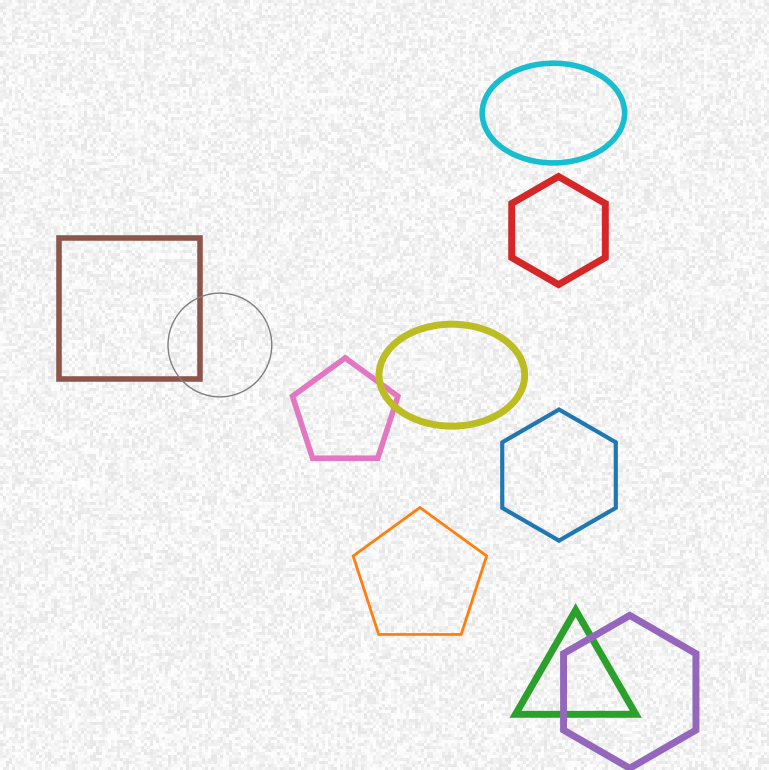[{"shape": "hexagon", "thickness": 1.5, "radius": 0.43, "center": [0.726, 0.383]}, {"shape": "pentagon", "thickness": 1, "radius": 0.46, "center": [0.545, 0.25]}, {"shape": "triangle", "thickness": 2.5, "radius": 0.45, "center": [0.748, 0.117]}, {"shape": "hexagon", "thickness": 2.5, "radius": 0.35, "center": [0.725, 0.701]}, {"shape": "hexagon", "thickness": 2.5, "radius": 0.5, "center": [0.818, 0.102]}, {"shape": "square", "thickness": 2, "radius": 0.46, "center": [0.168, 0.599]}, {"shape": "pentagon", "thickness": 2, "radius": 0.36, "center": [0.448, 0.463]}, {"shape": "circle", "thickness": 0.5, "radius": 0.34, "center": [0.286, 0.552]}, {"shape": "oval", "thickness": 2.5, "radius": 0.47, "center": [0.587, 0.513]}, {"shape": "oval", "thickness": 2, "radius": 0.46, "center": [0.719, 0.853]}]